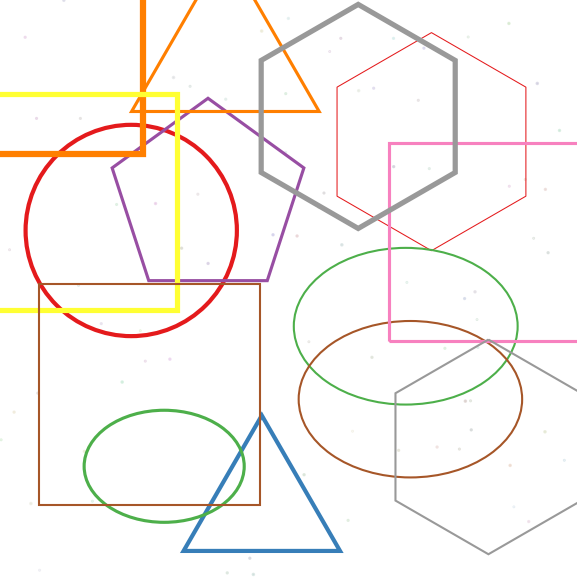[{"shape": "circle", "thickness": 2, "radius": 0.91, "center": [0.227, 0.6]}, {"shape": "hexagon", "thickness": 0.5, "radius": 0.94, "center": [0.747, 0.754]}, {"shape": "triangle", "thickness": 2, "radius": 0.78, "center": [0.453, 0.123]}, {"shape": "oval", "thickness": 1, "radius": 0.97, "center": [0.703, 0.434]}, {"shape": "oval", "thickness": 1.5, "radius": 0.69, "center": [0.284, 0.192]}, {"shape": "pentagon", "thickness": 1.5, "radius": 0.87, "center": [0.36, 0.654]}, {"shape": "square", "thickness": 3, "radius": 0.68, "center": [0.111, 0.869]}, {"shape": "triangle", "thickness": 1.5, "radius": 0.94, "center": [0.39, 0.9]}, {"shape": "square", "thickness": 2.5, "radius": 0.93, "center": [0.12, 0.65]}, {"shape": "oval", "thickness": 1, "radius": 0.97, "center": [0.711, 0.308]}, {"shape": "square", "thickness": 1, "radius": 0.96, "center": [0.259, 0.316]}, {"shape": "square", "thickness": 1.5, "radius": 0.86, "center": [0.846, 0.581]}, {"shape": "hexagon", "thickness": 1, "radius": 0.93, "center": [0.846, 0.225]}, {"shape": "hexagon", "thickness": 2.5, "radius": 0.97, "center": [0.62, 0.798]}]